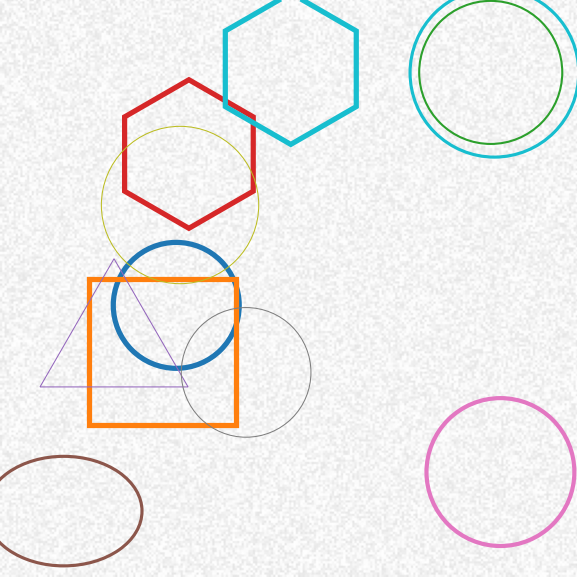[{"shape": "circle", "thickness": 2.5, "radius": 0.55, "center": [0.305, 0.47]}, {"shape": "square", "thickness": 2.5, "radius": 0.63, "center": [0.281, 0.389]}, {"shape": "circle", "thickness": 1, "radius": 0.62, "center": [0.85, 0.874]}, {"shape": "hexagon", "thickness": 2.5, "radius": 0.64, "center": [0.327, 0.732]}, {"shape": "triangle", "thickness": 0.5, "radius": 0.74, "center": [0.197, 0.403]}, {"shape": "oval", "thickness": 1.5, "radius": 0.68, "center": [0.11, 0.114]}, {"shape": "circle", "thickness": 2, "radius": 0.64, "center": [0.867, 0.182]}, {"shape": "circle", "thickness": 0.5, "radius": 0.56, "center": [0.426, 0.354]}, {"shape": "circle", "thickness": 0.5, "radius": 0.68, "center": [0.312, 0.644]}, {"shape": "circle", "thickness": 1.5, "radius": 0.73, "center": [0.856, 0.873]}, {"shape": "hexagon", "thickness": 2.5, "radius": 0.65, "center": [0.504, 0.88]}]